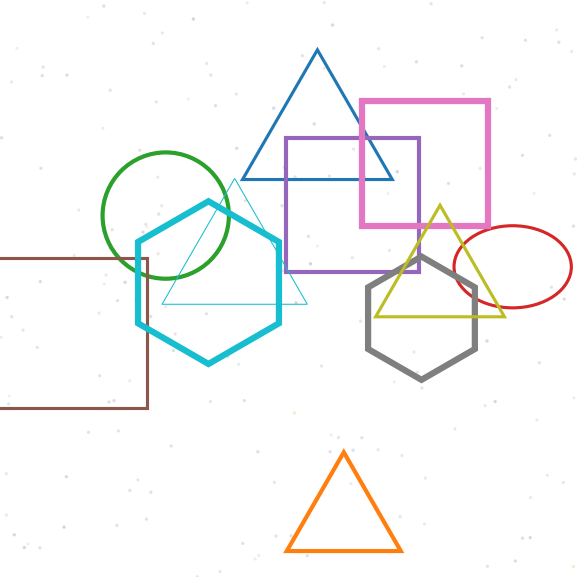[{"shape": "triangle", "thickness": 1.5, "radius": 0.75, "center": [0.55, 0.763]}, {"shape": "triangle", "thickness": 2, "radius": 0.57, "center": [0.595, 0.102]}, {"shape": "circle", "thickness": 2, "radius": 0.55, "center": [0.287, 0.626]}, {"shape": "oval", "thickness": 1.5, "radius": 0.51, "center": [0.888, 0.537]}, {"shape": "square", "thickness": 2, "radius": 0.58, "center": [0.611, 0.644]}, {"shape": "square", "thickness": 1.5, "radius": 0.65, "center": [0.125, 0.422]}, {"shape": "square", "thickness": 3, "radius": 0.54, "center": [0.736, 0.716]}, {"shape": "hexagon", "thickness": 3, "radius": 0.53, "center": [0.73, 0.448]}, {"shape": "triangle", "thickness": 1.5, "radius": 0.64, "center": [0.762, 0.515]}, {"shape": "hexagon", "thickness": 3, "radius": 0.7, "center": [0.361, 0.51]}, {"shape": "triangle", "thickness": 0.5, "radius": 0.73, "center": [0.406, 0.545]}]